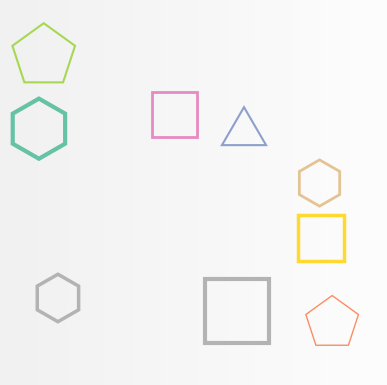[{"shape": "hexagon", "thickness": 3, "radius": 0.39, "center": [0.1, 0.666]}, {"shape": "pentagon", "thickness": 1, "radius": 0.36, "center": [0.857, 0.161]}, {"shape": "triangle", "thickness": 1.5, "radius": 0.33, "center": [0.63, 0.656]}, {"shape": "square", "thickness": 2, "radius": 0.29, "center": [0.45, 0.702]}, {"shape": "pentagon", "thickness": 1.5, "radius": 0.42, "center": [0.113, 0.855]}, {"shape": "square", "thickness": 2.5, "radius": 0.29, "center": [0.828, 0.382]}, {"shape": "hexagon", "thickness": 2, "radius": 0.3, "center": [0.825, 0.525]}, {"shape": "hexagon", "thickness": 2.5, "radius": 0.31, "center": [0.15, 0.226]}, {"shape": "square", "thickness": 3, "radius": 0.41, "center": [0.612, 0.193]}]